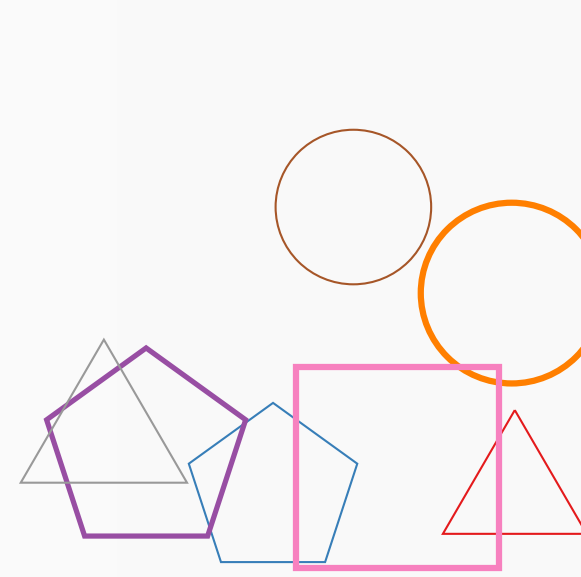[{"shape": "triangle", "thickness": 1, "radius": 0.71, "center": [0.886, 0.146]}, {"shape": "pentagon", "thickness": 1, "radius": 0.76, "center": [0.47, 0.149]}, {"shape": "pentagon", "thickness": 2.5, "radius": 0.9, "center": [0.251, 0.217]}, {"shape": "circle", "thickness": 3, "radius": 0.78, "center": [0.88, 0.492]}, {"shape": "circle", "thickness": 1, "radius": 0.67, "center": [0.608, 0.641]}, {"shape": "square", "thickness": 3, "radius": 0.87, "center": [0.684, 0.19]}, {"shape": "triangle", "thickness": 1, "radius": 0.83, "center": [0.179, 0.246]}]